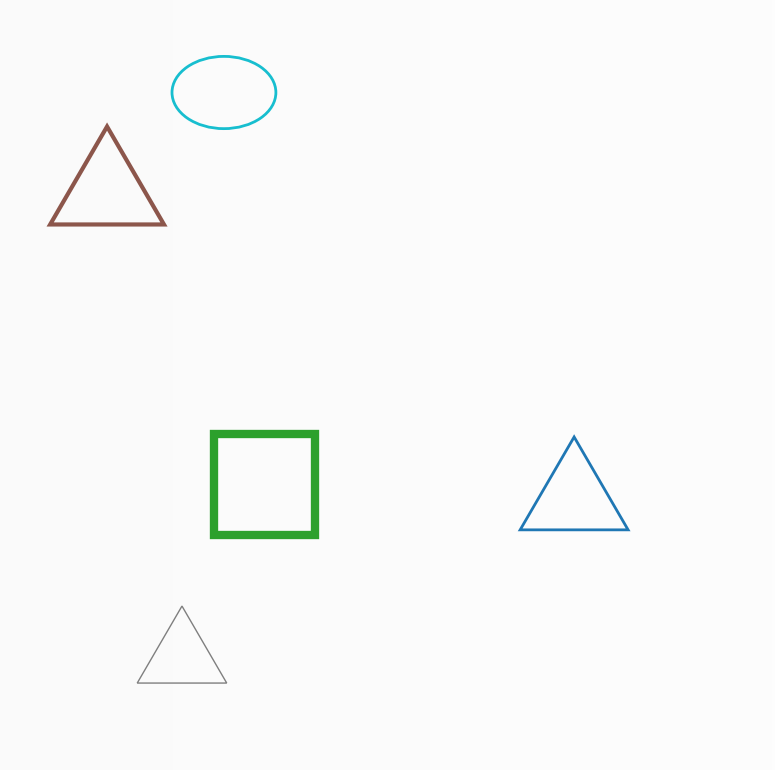[{"shape": "triangle", "thickness": 1, "radius": 0.4, "center": [0.741, 0.352]}, {"shape": "square", "thickness": 3, "radius": 0.33, "center": [0.341, 0.371]}, {"shape": "triangle", "thickness": 1.5, "radius": 0.42, "center": [0.138, 0.751]}, {"shape": "triangle", "thickness": 0.5, "radius": 0.33, "center": [0.235, 0.146]}, {"shape": "oval", "thickness": 1, "radius": 0.34, "center": [0.289, 0.88]}]